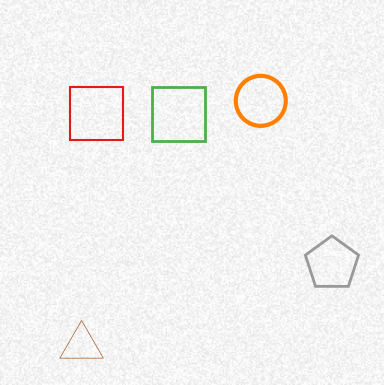[{"shape": "square", "thickness": 1.5, "radius": 0.34, "center": [0.25, 0.705]}, {"shape": "square", "thickness": 2, "radius": 0.35, "center": [0.463, 0.704]}, {"shape": "circle", "thickness": 3, "radius": 0.32, "center": [0.677, 0.738]}, {"shape": "triangle", "thickness": 0.5, "radius": 0.33, "center": [0.212, 0.102]}, {"shape": "pentagon", "thickness": 2, "radius": 0.36, "center": [0.862, 0.315]}]